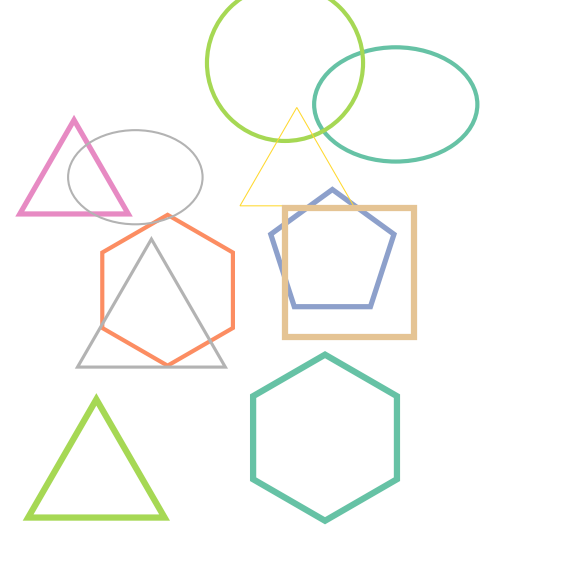[{"shape": "hexagon", "thickness": 3, "radius": 0.72, "center": [0.563, 0.241]}, {"shape": "oval", "thickness": 2, "radius": 0.71, "center": [0.685, 0.818]}, {"shape": "hexagon", "thickness": 2, "radius": 0.65, "center": [0.29, 0.497]}, {"shape": "pentagon", "thickness": 2.5, "radius": 0.56, "center": [0.576, 0.559]}, {"shape": "triangle", "thickness": 2.5, "radius": 0.54, "center": [0.128, 0.683]}, {"shape": "triangle", "thickness": 3, "radius": 0.68, "center": [0.167, 0.171]}, {"shape": "circle", "thickness": 2, "radius": 0.68, "center": [0.494, 0.89]}, {"shape": "triangle", "thickness": 0.5, "radius": 0.57, "center": [0.514, 0.7]}, {"shape": "square", "thickness": 3, "radius": 0.56, "center": [0.605, 0.527]}, {"shape": "oval", "thickness": 1, "radius": 0.58, "center": [0.234, 0.692]}, {"shape": "triangle", "thickness": 1.5, "radius": 0.74, "center": [0.262, 0.437]}]